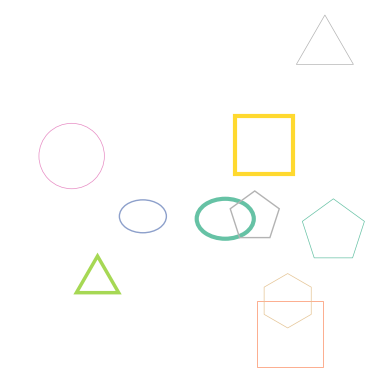[{"shape": "oval", "thickness": 3, "radius": 0.37, "center": [0.585, 0.432]}, {"shape": "pentagon", "thickness": 0.5, "radius": 0.42, "center": [0.866, 0.399]}, {"shape": "square", "thickness": 0.5, "radius": 0.43, "center": [0.753, 0.132]}, {"shape": "oval", "thickness": 1, "radius": 0.31, "center": [0.371, 0.438]}, {"shape": "circle", "thickness": 0.5, "radius": 0.42, "center": [0.186, 0.595]}, {"shape": "triangle", "thickness": 2.5, "radius": 0.32, "center": [0.253, 0.271]}, {"shape": "square", "thickness": 3, "radius": 0.38, "center": [0.686, 0.623]}, {"shape": "hexagon", "thickness": 0.5, "radius": 0.35, "center": [0.747, 0.219]}, {"shape": "triangle", "thickness": 0.5, "radius": 0.43, "center": [0.844, 0.875]}, {"shape": "pentagon", "thickness": 1, "radius": 0.33, "center": [0.662, 0.437]}]